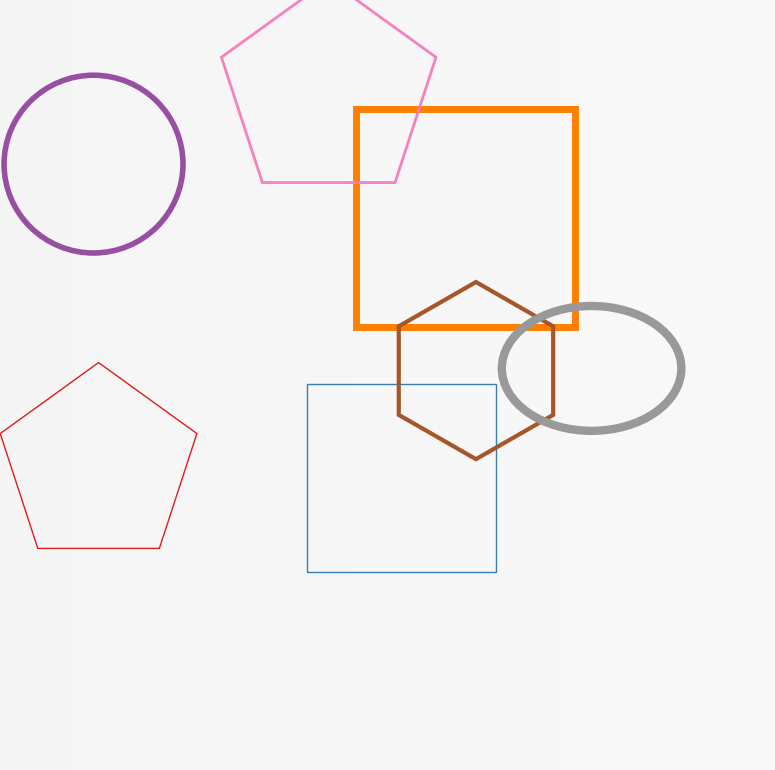[{"shape": "pentagon", "thickness": 0.5, "radius": 0.67, "center": [0.127, 0.396]}, {"shape": "square", "thickness": 0.5, "radius": 0.61, "center": [0.518, 0.38]}, {"shape": "circle", "thickness": 2, "radius": 0.58, "center": [0.121, 0.787]}, {"shape": "square", "thickness": 2.5, "radius": 0.71, "center": [0.6, 0.717]}, {"shape": "hexagon", "thickness": 1.5, "radius": 0.58, "center": [0.614, 0.519]}, {"shape": "pentagon", "thickness": 1, "radius": 0.73, "center": [0.424, 0.881]}, {"shape": "oval", "thickness": 3, "radius": 0.58, "center": [0.763, 0.522]}]